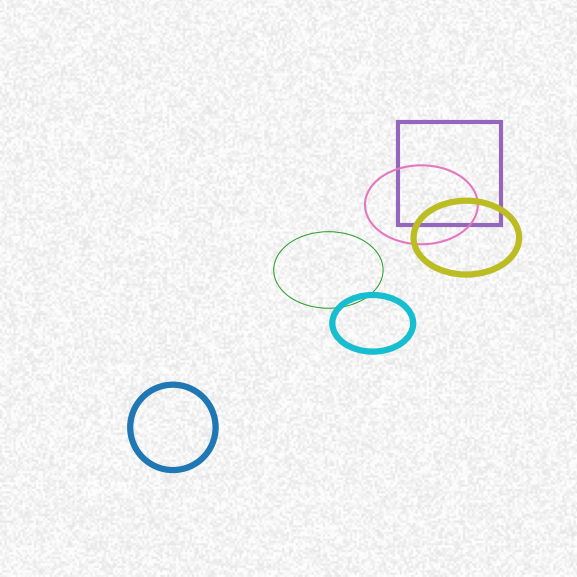[{"shape": "circle", "thickness": 3, "radius": 0.37, "center": [0.299, 0.259]}, {"shape": "oval", "thickness": 0.5, "radius": 0.47, "center": [0.569, 0.532]}, {"shape": "square", "thickness": 2, "radius": 0.44, "center": [0.779, 0.699]}, {"shape": "oval", "thickness": 1, "radius": 0.49, "center": [0.73, 0.645]}, {"shape": "oval", "thickness": 3, "radius": 0.46, "center": [0.808, 0.588]}, {"shape": "oval", "thickness": 3, "radius": 0.35, "center": [0.645, 0.439]}]